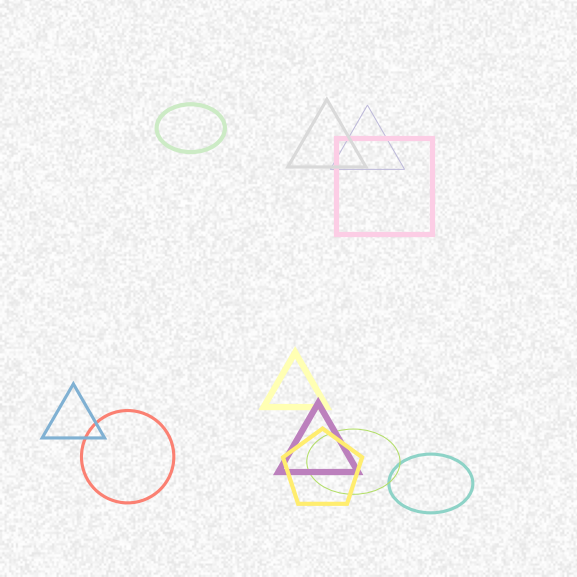[{"shape": "oval", "thickness": 1.5, "radius": 0.36, "center": [0.746, 0.162]}, {"shape": "triangle", "thickness": 3, "radius": 0.32, "center": [0.511, 0.326]}, {"shape": "triangle", "thickness": 0.5, "radius": 0.37, "center": [0.636, 0.743]}, {"shape": "circle", "thickness": 1.5, "radius": 0.4, "center": [0.221, 0.208]}, {"shape": "triangle", "thickness": 1.5, "radius": 0.31, "center": [0.127, 0.272]}, {"shape": "oval", "thickness": 0.5, "radius": 0.4, "center": [0.612, 0.2]}, {"shape": "square", "thickness": 2.5, "radius": 0.42, "center": [0.664, 0.677]}, {"shape": "triangle", "thickness": 1.5, "radius": 0.39, "center": [0.566, 0.749]}, {"shape": "triangle", "thickness": 3, "radius": 0.4, "center": [0.551, 0.222]}, {"shape": "oval", "thickness": 2, "radius": 0.3, "center": [0.33, 0.777]}, {"shape": "pentagon", "thickness": 2, "radius": 0.36, "center": [0.559, 0.185]}]